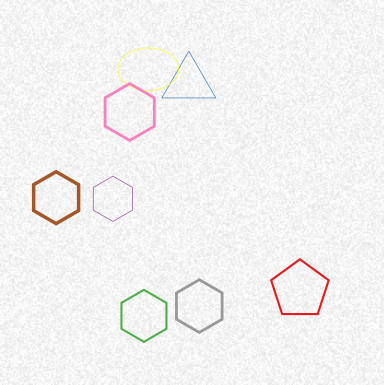[{"shape": "pentagon", "thickness": 1.5, "radius": 0.39, "center": [0.779, 0.248]}, {"shape": "triangle", "thickness": 0.5, "radius": 0.41, "center": [0.49, 0.786]}, {"shape": "hexagon", "thickness": 1.5, "radius": 0.34, "center": [0.374, 0.18]}, {"shape": "hexagon", "thickness": 0.5, "radius": 0.29, "center": [0.293, 0.484]}, {"shape": "oval", "thickness": 0.5, "radius": 0.39, "center": [0.385, 0.82]}, {"shape": "hexagon", "thickness": 2.5, "radius": 0.34, "center": [0.146, 0.487]}, {"shape": "hexagon", "thickness": 2, "radius": 0.37, "center": [0.337, 0.709]}, {"shape": "hexagon", "thickness": 2, "radius": 0.34, "center": [0.518, 0.205]}]